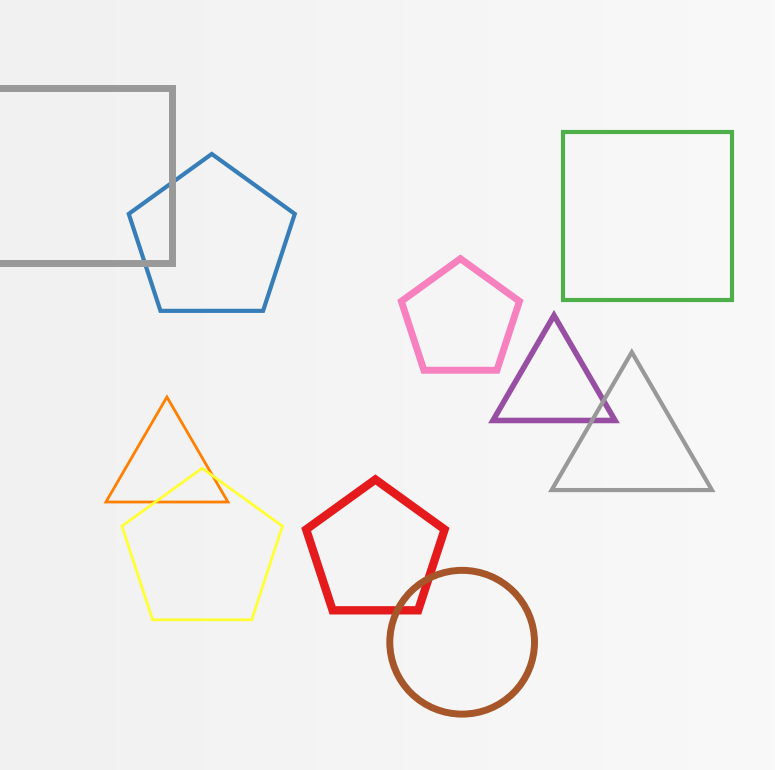[{"shape": "pentagon", "thickness": 3, "radius": 0.47, "center": [0.484, 0.283]}, {"shape": "pentagon", "thickness": 1.5, "radius": 0.56, "center": [0.273, 0.687]}, {"shape": "square", "thickness": 1.5, "radius": 0.55, "center": [0.836, 0.72]}, {"shape": "triangle", "thickness": 2, "radius": 0.45, "center": [0.715, 0.499]}, {"shape": "triangle", "thickness": 1, "radius": 0.45, "center": [0.215, 0.393]}, {"shape": "pentagon", "thickness": 1, "radius": 0.54, "center": [0.261, 0.283]}, {"shape": "circle", "thickness": 2.5, "radius": 0.47, "center": [0.596, 0.166]}, {"shape": "pentagon", "thickness": 2.5, "radius": 0.4, "center": [0.594, 0.584]}, {"shape": "triangle", "thickness": 1.5, "radius": 0.6, "center": [0.815, 0.423]}, {"shape": "square", "thickness": 2.5, "radius": 0.57, "center": [0.108, 0.772]}]